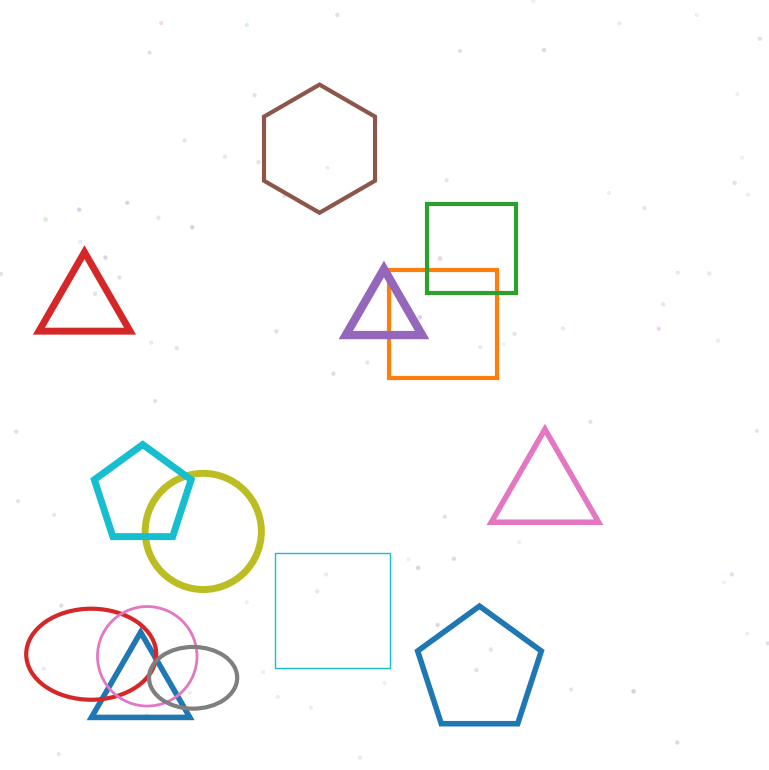[{"shape": "pentagon", "thickness": 2, "radius": 0.42, "center": [0.623, 0.128]}, {"shape": "triangle", "thickness": 2, "radius": 0.37, "center": [0.183, 0.105]}, {"shape": "square", "thickness": 1.5, "radius": 0.35, "center": [0.575, 0.58]}, {"shape": "square", "thickness": 1.5, "radius": 0.29, "center": [0.612, 0.678]}, {"shape": "triangle", "thickness": 2.5, "radius": 0.34, "center": [0.11, 0.604]}, {"shape": "oval", "thickness": 1.5, "radius": 0.42, "center": [0.118, 0.15]}, {"shape": "triangle", "thickness": 3, "radius": 0.29, "center": [0.499, 0.593]}, {"shape": "hexagon", "thickness": 1.5, "radius": 0.42, "center": [0.415, 0.807]}, {"shape": "circle", "thickness": 1, "radius": 0.32, "center": [0.191, 0.148]}, {"shape": "triangle", "thickness": 2, "radius": 0.4, "center": [0.708, 0.362]}, {"shape": "oval", "thickness": 1.5, "radius": 0.29, "center": [0.251, 0.12]}, {"shape": "circle", "thickness": 2.5, "radius": 0.38, "center": [0.264, 0.31]}, {"shape": "pentagon", "thickness": 2.5, "radius": 0.33, "center": [0.185, 0.357]}, {"shape": "square", "thickness": 0.5, "radius": 0.37, "center": [0.432, 0.207]}]